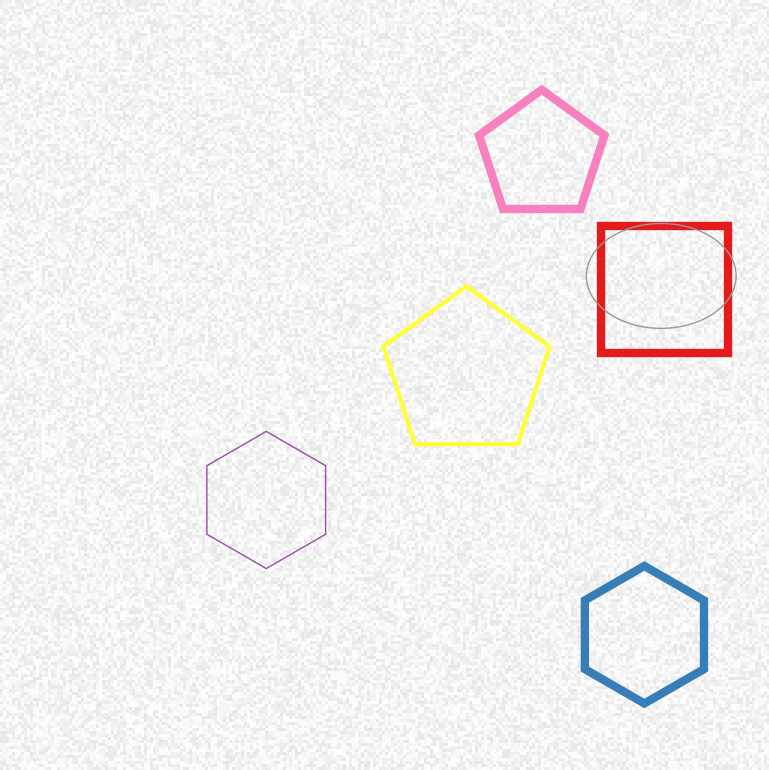[{"shape": "square", "thickness": 3, "radius": 0.41, "center": [0.863, 0.624]}, {"shape": "hexagon", "thickness": 3, "radius": 0.45, "center": [0.837, 0.176]}, {"shape": "hexagon", "thickness": 0.5, "radius": 0.45, "center": [0.346, 0.351]}, {"shape": "pentagon", "thickness": 1.5, "radius": 0.57, "center": [0.606, 0.515]}, {"shape": "pentagon", "thickness": 3, "radius": 0.43, "center": [0.704, 0.798]}, {"shape": "oval", "thickness": 0.5, "radius": 0.49, "center": [0.859, 0.642]}]